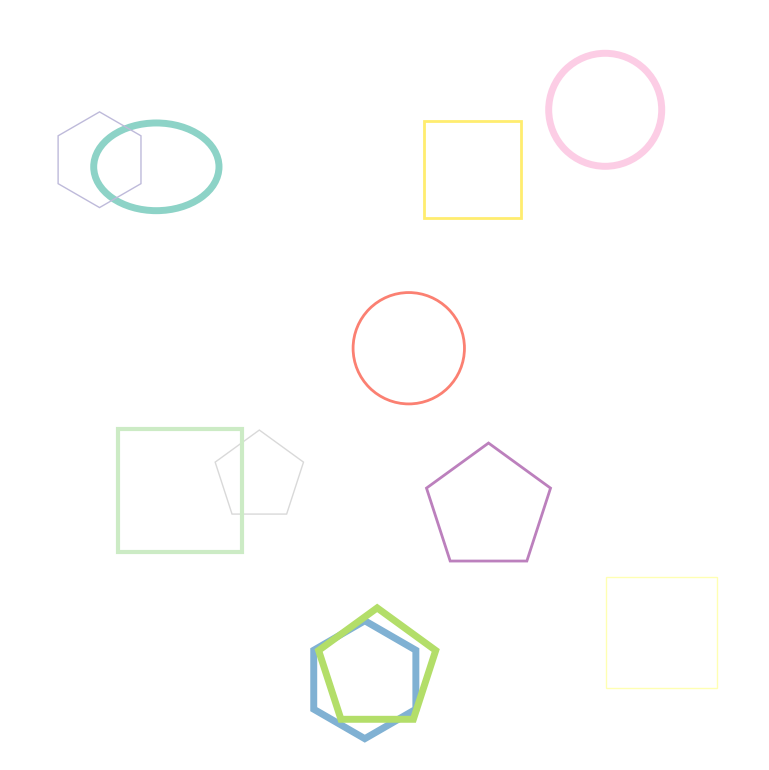[{"shape": "oval", "thickness": 2.5, "radius": 0.41, "center": [0.203, 0.783]}, {"shape": "square", "thickness": 0.5, "radius": 0.36, "center": [0.859, 0.179]}, {"shape": "hexagon", "thickness": 0.5, "radius": 0.31, "center": [0.129, 0.793]}, {"shape": "circle", "thickness": 1, "radius": 0.36, "center": [0.531, 0.548]}, {"shape": "hexagon", "thickness": 2.5, "radius": 0.38, "center": [0.474, 0.117]}, {"shape": "pentagon", "thickness": 2.5, "radius": 0.4, "center": [0.49, 0.131]}, {"shape": "circle", "thickness": 2.5, "radius": 0.37, "center": [0.786, 0.857]}, {"shape": "pentagon", "thickness": 0.5, "radius": 0.3, "center": [0.337, 0.381]}, {"shape": "pentagon", "thickness": 1, "radius": 0.42, "center": [0.634, 0.34]}, {"shape": "square", "thickness": 1.5, "radius": 0.4, "center": [0.234, 0.362]}, {"shape": "square", "thickness": 1, "radius": 0.31, "center": [0.614, 0.78]}]